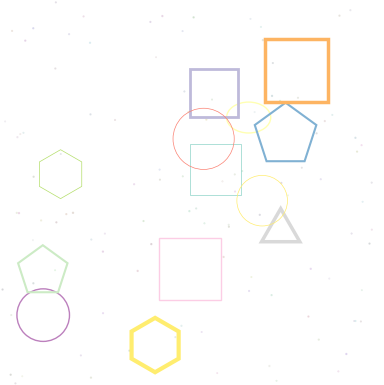[{"shape": "square", "thickness": 0.5, "radius": 0.33, "center": [0.561, 0.559]}, {"shape": "oval", "thickness": 1, "radius": 0.29, "center": [0.646, 0.695]}, {"shape": "square", "thickness": 2, "radius": 0.32, "center": [0.555, 0.758]}, {"shape": "circle", "thickness": 0.5, "radius": 0.4, "center": [0.529, 0.639]}, {"shape": "pentagon", "thickness": 1.5, "radius": 0.42, "center": [0.742, 0.649]}, {"shape": "square", "thickness": 2.5, "radius": 0.41, "center": [0.771, 0.818]}, {"shape": "hexagon", "thickness": 0.5, "radius": 0.32, "center": [0.157, 0.548]}, {"shape": "square", "thickness": 1, "radius": 0.4, "center": [0.494, 0.301]}, {"shape": "triangle", "thickness": 2.5, "radius": 0.29, "center": [0.729, 0.401]}, {"shape": "circle", "thickness": 1, "radius": 0.34, "center": [0.112, 0.181]}, {"shape": "pentagon", "thickness": 1.5, "radius": 0.34, "center": [0.111, 0.296]}, {"shape": "circle", "thickness": 0.5, "radius": 0.33, "center": [0.681, 0.479]}, {"shape": "hexagon", "thickness": 3, "radius": 0.35, "center": [0.403, 0.104]}]